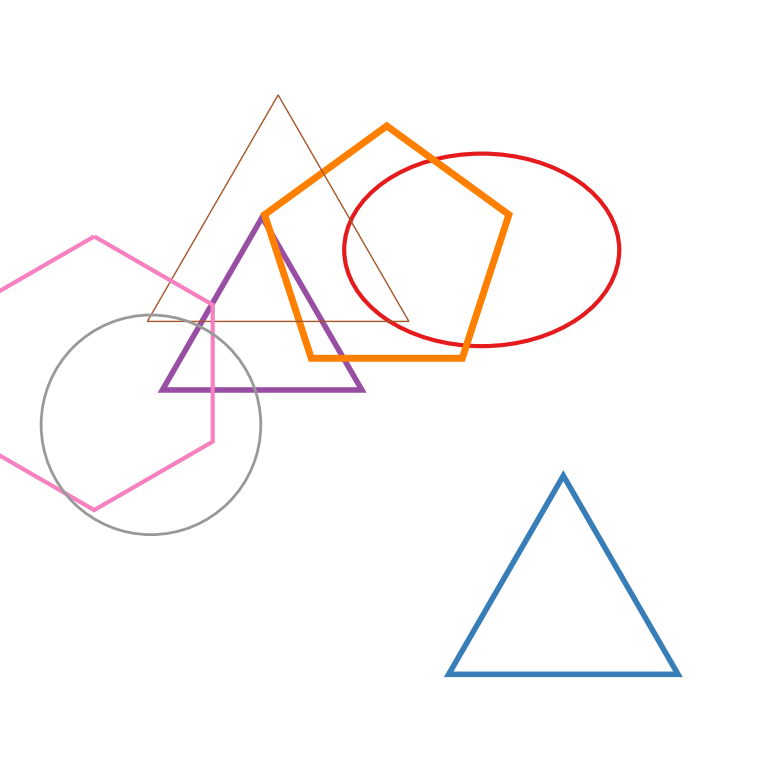[{"shape": "oval", "thickness": 1.5, "radius": 0.89, "center": [0.626, 0.675]}, {"shape": "triangle", "thickness": 2, "radius": 0.86, "center": [0.732, 0.21]}, {"shape": "triangle", "thickness": 2, "radius": 0.75, "center": [0.34, 0.568]}, {"shape": "pentagon", "thickness": 2.5, "radius": 0.83, "center": [0.502, 0.67]}, {"shape": "triangle", "thickness": 0.5, "radius": 0.98, "center": [0.361, 0.681]}, {"shape": "hexagon", "thickness": 1.5, "radius": 0.89, "center": [0.122, 0.515]}, {"shape": "circle", "thickness": 1, "radius": 0.71, "center": [0.196, 0.448]}]